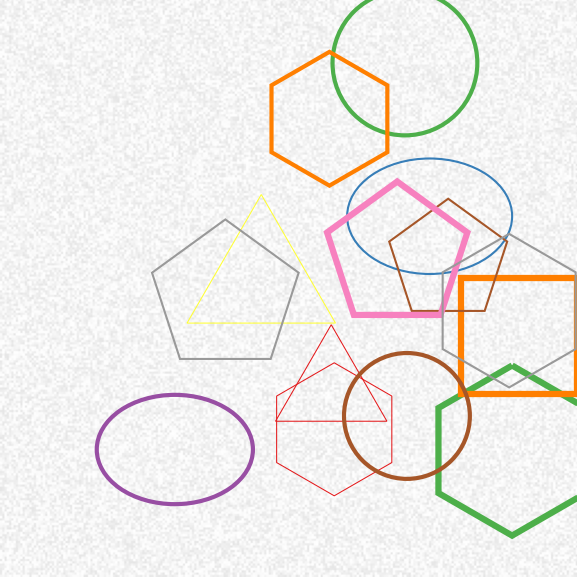[{"shape": "triangle", "thickness": 0.5, "radius": 0.56, "center": [0.574, 0.325]}, {"shape": "hexagon", "thickness": 0.5, "radius": 0.58, "center": [0.579, 0.256]}, {"shape": "oval", "thickness": 1, "radius": 0.71, "center": [0.744, 0.625]}, {"shape": "circle", "thickness": 2, "radius": 0.63, "center": [0.701, 0.89]}, {"shape": "hexagon", "thickness": 3, "radius": 0.74, "center": [0.887, 0.219]}, {"shape": "oval", "thickness": 2, "radius": 0.68, "center": [0.303, 0.221]}, {"shape": "hexagon", "thickness": 2, "radius": 0.58, "center": [0.57, 0.793]}, {"shape": "square", "thickness": 3, "radius": 0.5, "center": [0.898, 0.417]}, {"shape": "triangle", "thickness": 0.5, "radius": 0.74, "center": [0.452, 0.514]}, {"shape": "circle", "thickness": 2, "radius": 0.54, "center": [0.705, 0.279]}, {"shape": "pentagon", "thickness": 1, "radius": 0.54, "center": [0.776, 0.548]}, {"shape": "pentagon", "thickness": 3, "radius": 0.64, "center": [0.688, 0.557]}, {"shape": "hexagon", "thickness": 1, "radius": 0.66, "center": [0.882, 0.461]}, {"shape": "pentagon", "thickness": 1, "radius": 0.67, "center": [0.39, 0.486]}]